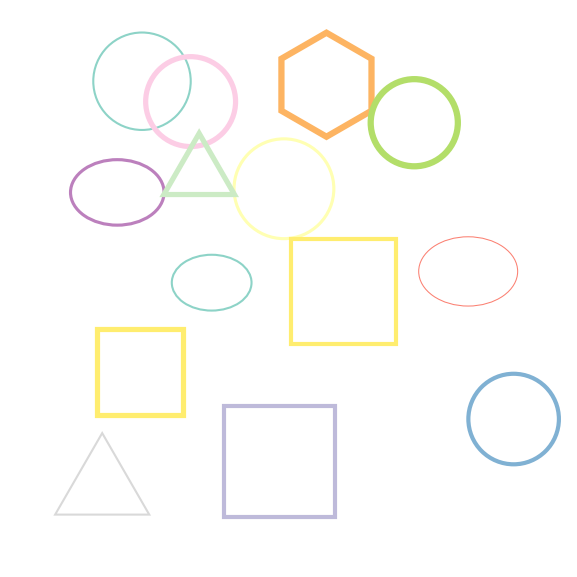[{"shape": "oval", "thickness": 1, "radius": 0.35, "center": [0.367, 0.51]}, {"shape": "circle", "thickness": 1, "radius": 0.42, "center": [0.246, 0.858]}, {"shape": "circle", "thickness": 1.5, "radius": 0.43, "center": [0.492, 0.672]}, {"shape": "square", "thickness": 2, "radius": 0.48, "center": [0.484, 0.199]}, {"shape": "oval", "thickness": 0.5, "radius": 0.43, "center": [0.811, 0.529]}, {"shape": "circle", "thickness": 2, "radius": 0.39, "center": [0.889, 0.274]}, {"shape": "hexagon", "thickness": 3, "radius": 0.45, "center": [0.565, 0.852]}, {"shape": "circle", "thickness": 3, "radius": 0.38, "center": [0.717, 0.787]}, {"shape": "circle", "thickness": 2.5, "radius": 0.39, "center": [0.33, 0.823]}, {"shape": "triangle", "thickness": 1, "radius": 0.47, "center": [0.177, 0.155]}, {"shape": "oval", "thickness": 1.5, "radius": 0.4, "center": [0.203, 0.666]}, {"shape": "triangle", "thickness": 2.5, "radius": 0.35, "center": [0.345, 0.698]}, {"shape": "square", "thickness": 2.5, "radius": 0.37, "center": [0.242, 0.355]}, {"shape": "square", "thickness": 2, "radius": 0.45, "center": [0.595, 0.494]}]